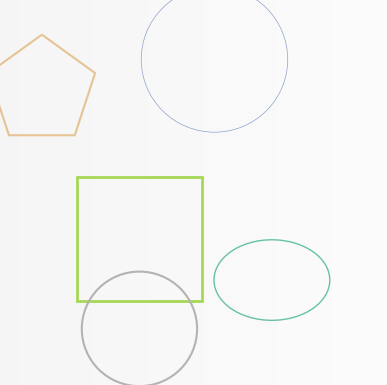[{"shape": "oval", "thickness": 1, "radius": 0.75, "center": [0.702, 0.273]}, {"shape": "circle", "thickness": 0.5, "radius": 0.95, "center": [0.553, 0.846]}, {"shape": "square", "thickness": 2, "radius": 0.8, "center": [0.36, 0.379]}, {"shape": "pentagon", "thickness": 1.5, "radius": 0.72, "center": [0.108, 0.766]}, {"shape": "circle", "thickness": 1.5, "radius": 0.74, "center": [0.36, 0.146]}]